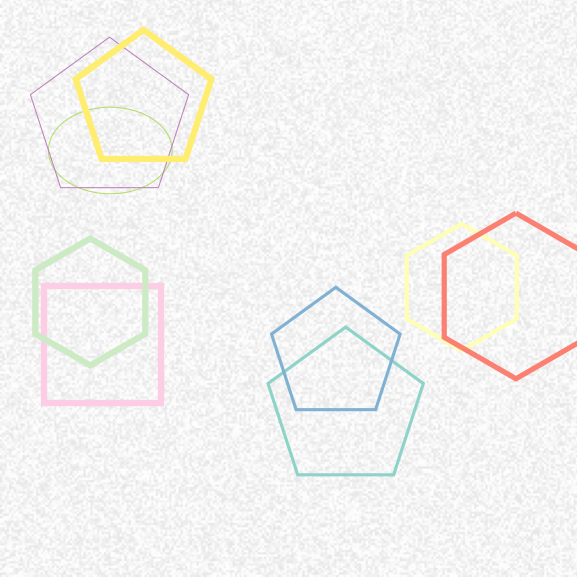[{"shape": "pentagon", "thickness": 1.5, "radius": 0.71, "center": [0.599, 0.291]}, {"shape": "hexagon", "thickness": 2, "radius": 0.55, "center": [0.8, 0.502]}, {"shape": "hexagon", "thickness": 2.5, "radius": 0.72, "center": [0.893, 0.487]}, {"shape": "pentagon", "thickness": 1.5, "radius": 0.59, "center": [0.582, 0.384]}, {"shape": "oval", "thickness": 0.5, "radius": 0.54, "center": [0.191, 0.739]}, {"shape": "square", "thickness": 3, "radius": 0.51, "center": [0.178, 0.403]}, {"shape": "pentagon", "thickness": 0.5, "radius": 0.72, "center": [0.19, 0.791]}, {"shape": "hexagon", "thickness": 3, "radius": 0.55, "center": [0.156, 0.476]}, {"shape": "pentagon", "thickness": 3, "radius": 0.62, "center": [0.249, 0.824]}]